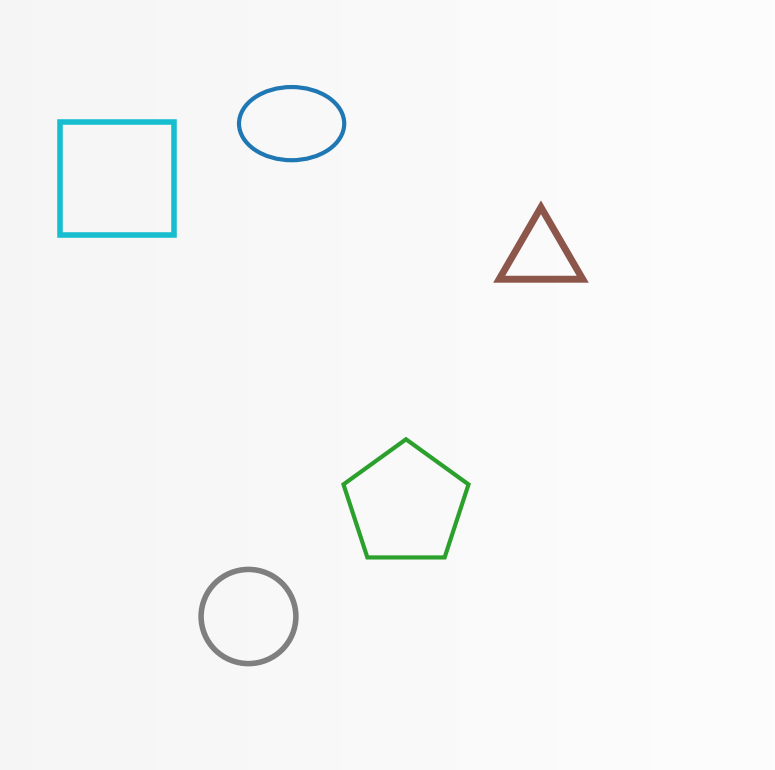[{"shape": "oval", "thickness": 1.5, "radius": 0.34, "center": [0.376, 0.839]}, {"shape": "pentagon", "thickness": 1.5, "radius": 0.42, "center": [0.524, 0.345]}, {"shape": "triangle", "thickness": 2.5, "radius": 0.31, "center": [0.698, 0.668]}, {"shape": "circle", "thickness": 2, "radius": 0.31, "center": [0.321, 0.199]}, {"shape": "square", "thickness": 2, "radius": 0.37, "center": [0.151, 0.768]}]